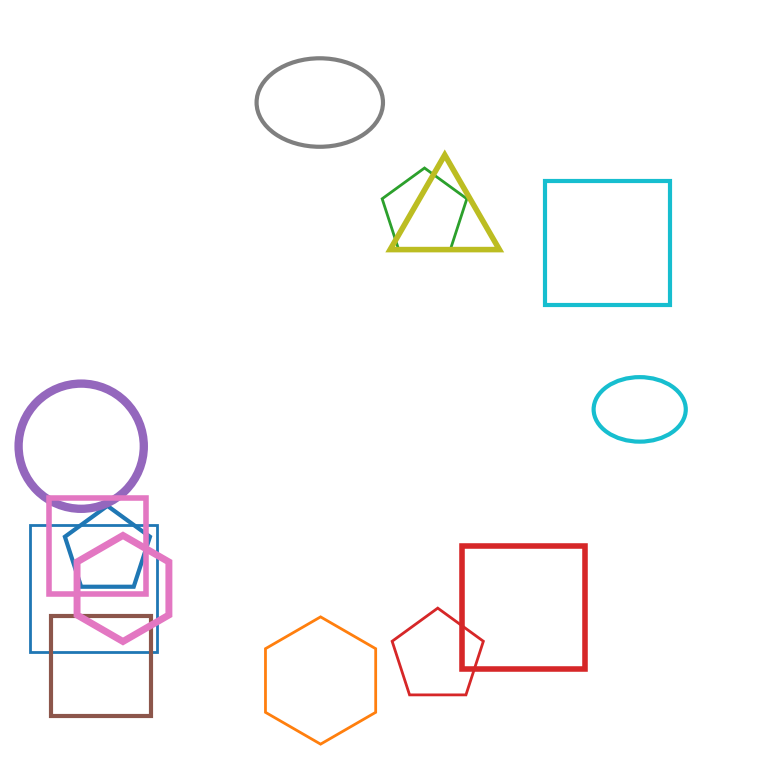[{"shape": "square", "thickness": 1, "radius": 0.41, "center": [0.122, 0.236]}, {"shape": "pentagon", "thickness": 1.5, "radius": 0.29, "center": [0.14, 0.285]}, {"shape": "hexagon", "thickness": 1, "radius": 0.41, "center": [0.416, 0.116]}, {"shape": "pentagon", "thickness": 1, "radius": 0.29, "center": [0.551, 0.724]}, {"shape": "pentagon", "thickness": 1, "radius": 0.31, "center": [0.569, 0.148]}, {"shape": "square", "thickness": 2, "radius": 0.4, "center": [0.68, 0.211]}, {"shape": "circle", "thickness": 3, "radius": 0.41, "center": [0.105, 0.421]}, {"shape": "square", "thickness": 1.5, "radius": 0.32, "center": [0.131, 0.135]}, {"shape": "square", "thickness": 2, "radius": 0.31, "center": [0.127, 0.291]}, {"shape": "hexagon", "thickness": 2.5, "radius": 0.34, "center": [0.16, 0.236]}, {"shape": "oval", "thickness": 1.5, "radius": 0.41, "center": [0.415, 0.867]}, {"shape": "triangle", "thickness": 2, "radius": 0.41, "center": [0.578, 0.717]}, {"shape": "square", "thickness": 1.5, "radius": 0.4, "center": [0.789, 0.685]}, {"shape": "oval", "thickness": 1.5, "radius": 0.3, "center": [0.831, 0.468]}]